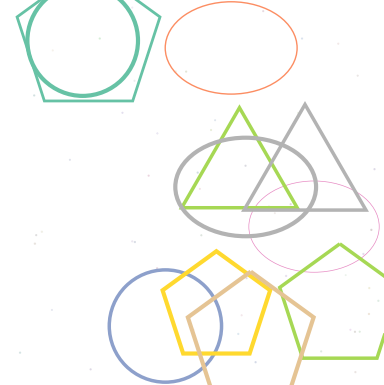[{"shape": "pentagon", "thickness": 2, "radius": 0.98, "center": [0.23, 0.896]}, {"shape": "circle", "thickness": 3, "radius": 0.72, "center": [0.215, 0.895]}, {"shape": "oval", "thickness": 1, "radius": 0.86, "center": [0.6, 0.876]}, {"shape": "circle", "thickness": 2.5, "radius": 0.73, "center": [0.43, 0.153]}, {"shape": "oval", "thickness": 0.5, "radius": 0.85, "center": [0.816, 0.411]}, {"shape": "pentagon", "thickness": 2.5, "radius": 0.82, "center": [0.883, 0.202]}, {"shape": "triangle", "thickness": 2.5, "radius": 0.87, "center": [0.622, 0.547]}, {"shape": "pentagon", "thickness": 3, "radius": 0.73, "center": [0.562, 0.201]}, {"shape": "pentagon", "thickness": 3, "radius": 0.86, "center": [0.651, 0.123]}, {"shape": "triangle", "thickness": 2.5, "radius": 0.91, "center": [0.792, 0.546]}, {"shape": "oval", "thickness": 3, "radius": 0.91, "center": [0.638, 0.514]}]